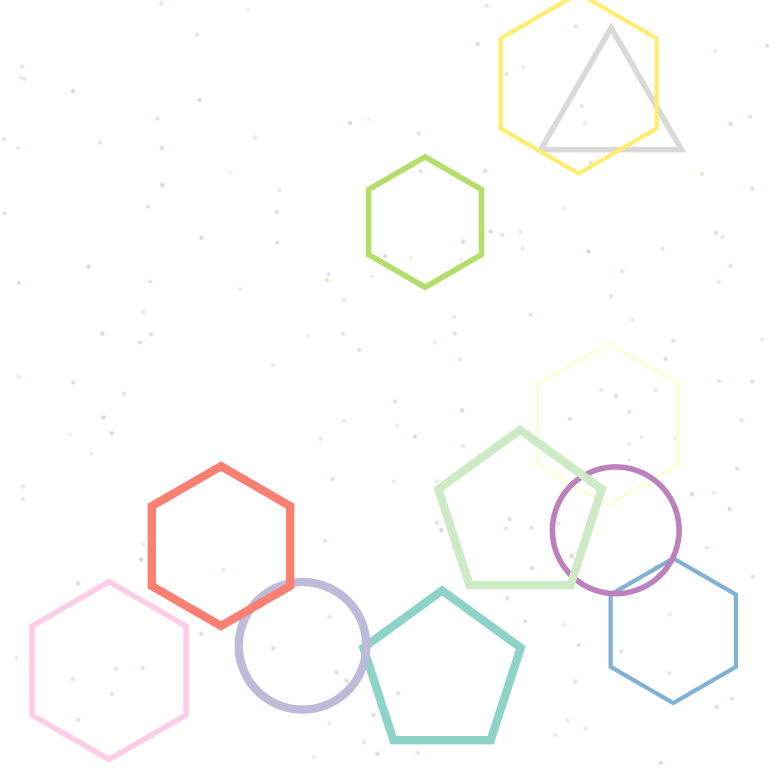[{"shape": "pentagon", "thickness": 3, "radius": 0.54, "center": [0.574, 0.126]}, {"shape": "hexagon", "thickness": 0.5, "radius": 0.53, "center": [0.79, 0.449]}, {"shape": "circle", "thickness": 3, "radius": 0.41, "center": [0.393, 0.161]}, {"shape": "hexagon", "thickness": 3, "radius": 0.52, "center": [0.287, 0.291]}, {"shape": "hexagon", "thickness": 1.5, "radius": 0.47, "center": [0.874, 0.181]}, {"shape": "hexagon", "thickness": 2, "radius": 0.42, "center": [0.552, 0.712]}, {"shape": "hexagon", "thickness": 2, "radius": 0.58, "center": [0.142, 0.129]}, {"shape": "triangle", "thickness": 2, "radius": 0.53, "center": [0.794, 0.858]}, {"shape": "circle", "thickness": 2, "radius": 0.41, "center": [0.8, 0.311]}, {"shape": "pentagon", "thickness": 3, "radius": 0.56, "center": [0.675, 0.33]}, {"shape": "hexagon", "thickness": 1.5, "radius": 0.58, "center": [0.751, 0.892]}]